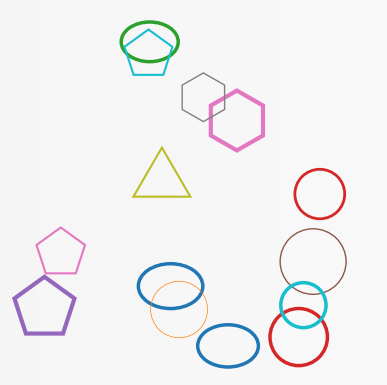[{"shape": "oval", "thickness": 2.5, "radius": 0.42, "center": [0.44, 0.257]}, {"shape": "oval", "thickness": 2.5, "radius": 0.39, "center": [0.588, 0.102]}, {"shape": "circle", "thickness": 0.5, "radius": 0.37, "center": [0.462, 0.196]}, {"shape": "oval", "thickness": 2.5, "radius": 0.37, "center": [0.386, 0.891]}, {"shape": "circle", "thickness": 2.5, "radius": 0.37, "center": [0.771, 0.125]}, {"shape": "circle", "thickness": 2, "radius": 0.32, "center": [0.825, 0.496]}, {"shape": "pentagon", "thickness": 3, "radius": 0.41, "center": [0.115, 0.2]}, {"shape": "circle", "thickness": 1, "radius": 0.43, "center": [0.808, 0.321]}, {"shape": "pentagon", "thickness": 1.5, "radius": 0.33, "center": [0.157, 0.343]}, {"shape": "hexagon", "thickness": 3, "radius": 0.39, "center": [0.611, 0.687]}, {"shape": "hexagon", "thickness": 1, "radius": 0.32, "center": [0.525, 0.747]}, {"shape": "triangle", "thickness": 1.5, "radius": 0.42, "center": [0.418, 0.532]}, {"shape": "pentagon", "thickness": 1.5, "radius": 0.33, "center": [0.383, 0.858]}, {"shape": "circle", "thickness": 2.5, "radius": 0.29, "center": [0.783, 0.207]}]